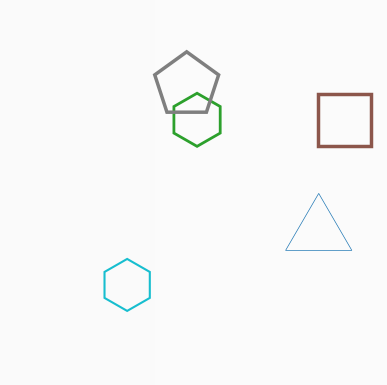[{"shape": "triangle", "thickness": 0.5, "radius": 0.49, "center": [0.822, 0.399]}, {"shape": "hexagon", "thickness": 2, "radius": 0.34, "center": [0.509, 0.689]}, {"shape": "square", "thickness": 2.5, "radius": 0.34, "center": [0.889, 0.689]}, {"shape": "pentagon", "thickness": 2.5, "radius": 0.43, "center": [0.482, 0.779]}, {"shape": "hexagon", "thickness": 1.5, "radius": 0.34, "center": [0.328, 0.26]}]